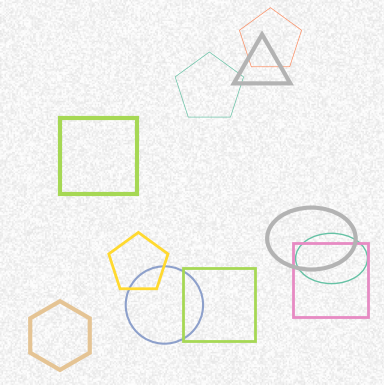[{"shape": "oval", "thickness": 1, "radius": 0.47, "center": [0.861, 0.329]}, {"shape": "pentagon", "thickness": 0.5, "radius": 0.47, "center": [0.544, 0.771]}, {"shape": "pentagon", "thickness": 0.5, "radius": 0.42, "center": [0.703, 0.895]}, {"shape": "circle", "thickness": 1.5, "radius": 0.5, "center": [0.427, 0.208]}, {"shape": "square", "thickness": 2, "radius": 0.48, "center": [0.858, 0.273]}, {"shape": "square", "thickness": 3, "radius": 0.5, "center": [0.256, 0.594]}, {"shape": "square", "thickness": 2, "radius": 0.47, "center": [0.569, 0.21]}, {"shape": "pentagon", "thickness": 2, "radius": 0.4, "center": [0.359, 0.315]}, {"shape": "hexagon", "thickness": 3, "radius": 0.45, "center": [0.156, 0.128]}, {"shape": "triangle", "thickness": 3, "radius": 0.42, "center": [0.681, 0.826]}, {"shape": "oval", "thickness": 3, "radius": 0.57, "center": [0.809, 0.38]}]